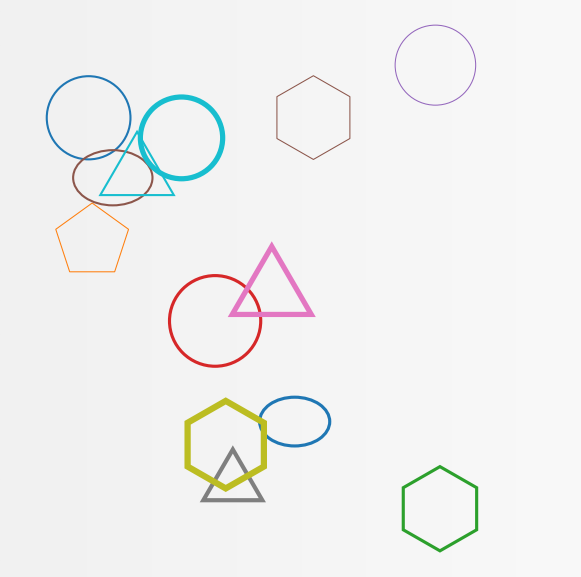[{"shape": "circle", "thickness": 1, "radius": 0.36, "center": [0.152, 0.795]}, {"shape": "oval", "thickness": 1.5, "radius": 0.3, "center": [0.507, 0.269]}, {"shape": "pentagon", "thickness": 0.5, "radius": 0.33, "center": [0.159, 0.582]}, {"shape": "hexagon", "thickness": 1.5, "radius": 0.36, "center": [0.757, 0.118]}, {"shape": "circle", "thickness": 1.5, "radius": 0.39, "center": [0.37, 0.443]}, {"shape": "circle", "thickness": 0.5, "radius": 0.35, "center": [0.749, 0.886]}, {"shape": "hexagon", "thickness": 0.5, "radius": 0.36, "center": [0.539, 0.796]}, {"shape": "oval", "thickness": 1, "radius": 0.34, "center": [0.194, 0.691]}, {"shape": "triangle", "thickness": 2.5, "radius": 0.39, "center": [0.468, 0.494]}, {"shape": "triangle", "thickness": 2, "radius": 0.29, "center": [0.401, 0.162]}, {"shape": "hexagon", "thickness": 3, "radius": 0.38, "center": [0.388, 0.229]}, {"shape": "circle", "thickness": 2.5, "radius": 0.35, "center": [0.312, 0.76]}, {"shape": "triangle", "thickness": 1, "radius": 0.37, "center": [0.236, 0.698]}]